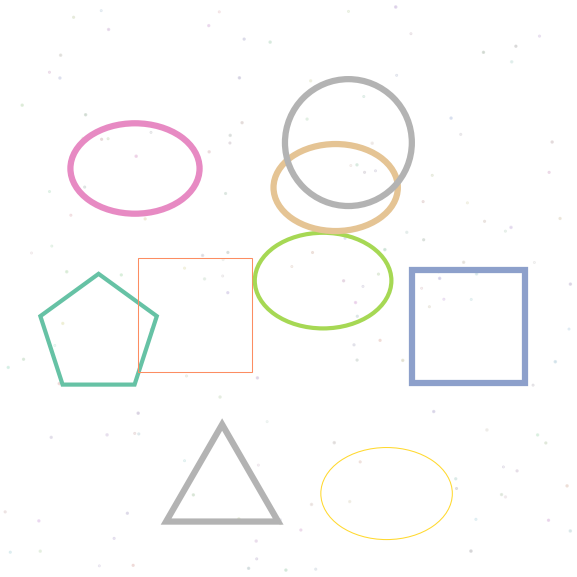[{"shape": "pentagon", "thickness": 2, "radius": 0.53, "center": [0.171, 0.419]}, {"shape": "square", "thickness": 0.5, "radius": 0.49, "center": [0.338, 0.453]}, {"shape": "square", "thickness": 3, "radius": 0.49, "center": [0.812, 0.434]}, {"shape": "oval", "thickness": 3, "radius": 0.56, "center": [0.234, 0.707]}, {"shape": "oval", "thickness": 2, "radius": 0.59, "center": [0.559, 0.513]}, {"shape": "oval", "thickness": 0.5, "radius": 0.57, "center": [0.669, 0.144]}, {"shape": "oval", "thickness": 3, "radius": 0.54, "center": [0.581, 0.674]}, {"shape": "circle", "thickness": 3, "radius": 0.55, "center": [0.603, 0.752]}, {"shape": "triangle", "thickness": 3, "radius": 0.56, "center": [0.385, 0.152]}]